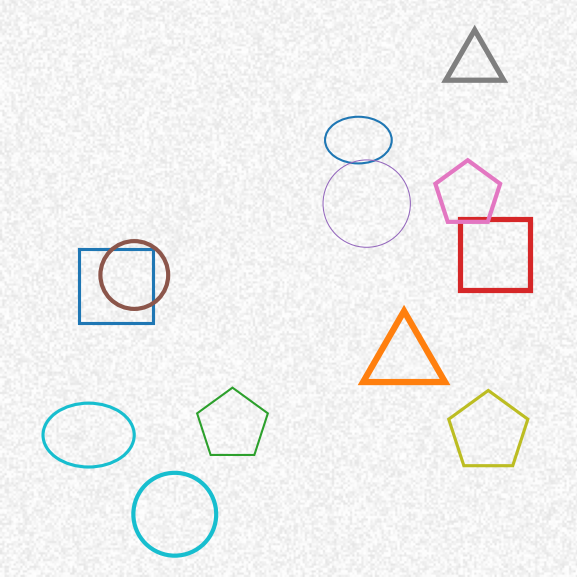[{"shape": "square", "thickness": 1.5, "radius": 0.32, "center": [0.201, 0.504]}, {"shape": "oval", "thickness": 1, "radius": 0.29, "center": [0.621, 0.757]}, {"shape": "triangle", "thickness": 3, "radius": 0.41, "center": [0.7, 0.379]}, {"shape": "pentagon", "thickness": 1, "radius": 0.32, "center": [0.403, 0.263]}, {"shape": "square", "thickness": 2.5, "radius": 0.3, "center": [0.857, 0.558]}, {"shape": "circle", "thickness": 0.5, "radius": 0.38, "center": [0.635, 0.647]}, {"shape": "circle", "thickness": 2, "radius": 0.29, "center": [0.233, 0.523]}, {"shape": "pentagon", "thickness": 2, "radius": 0.29, "center": [0.81, 0.663]}, {"shape": "triangle", "thickness": 2.5, "radius": 0.29, "center": [0.822, 0.889]}, {"shape": "pentagon", "thickness": 1.5, "radius": 0.36, "center": [0.846, 0.251]}, {"shape": "oval", "thickness": 1.5, "radius": 0.39, "center": [0.153, 0.246]}, {"shape": "circle", "thickness": 2, "radius": 0.36, "center": [0.303, 0.109]}]